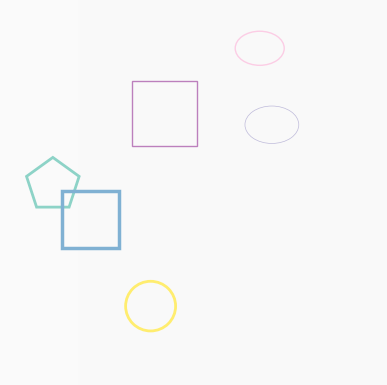[{"shape": "pentagon", "thickness": 2, "radius": 0.36, "center": [0.136, 0.52]}, {"shape": "oval", "thickness": 0.5, "radius": 0.35, "center": [0.702, 0.676]}, {"shape": "square", "thickness": 2.5, "radius": 0.37, "center": [0.233, 0.43]}, {"shape": "oval", "thickness": 1, "radius": 0.32, "center": [0.67, 0.875]}, {"shape": "square", "thickness": 1, "radius": 0.42, "center": [0.425, 0.705]}, {"shape": "circle", "thickness": 2, "radius": 0.32, "center": [0.389, 0.205]}]